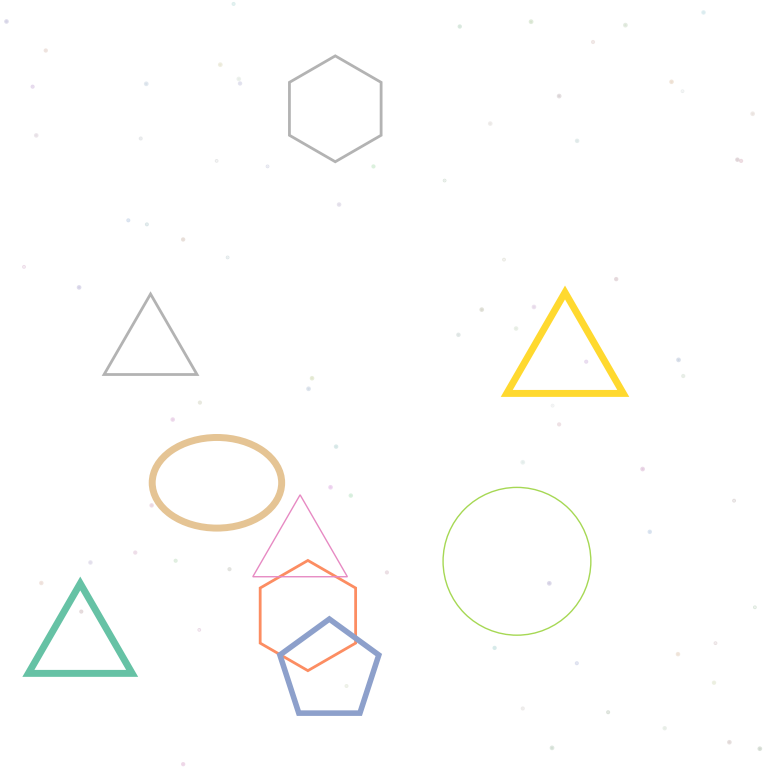[{"shape": "triangle", "thickness": 2.5, "radius": 0.39, "center": [0.104, 0.164]}, {"shape": "hexagon", "thickness": 1, "radius": 0.36, "center": [0.4, 0.201]}, {"shape": "pentagon", "thickness": 2, "radius": 0.34, "center": [0.428, 0.128]}, {"shape": "triangle", "thickness": 0.5, "radius": 0.35, "center": [0.39, 0.286]}, {"shape": "circle", "thickness": 0.5, "radius": 0.48, "center": [0.671, 0.271]}, {"shape": "triangle", "thickness": 2.5, "radius": 0.44, "center": [0.734, 0.533]}, {"shape": "oval", "thickness": 2.5, "radius": 0.42, "center": [0.282, 0.373]}, {"shape": "hexagon", "thickness": 1, "radius": 0.34, "center": [0.435, 0.859]}, {"shape": "triangle", "thickness": 1, "radius": 0.35, "center": [0.196, 0.548]}]